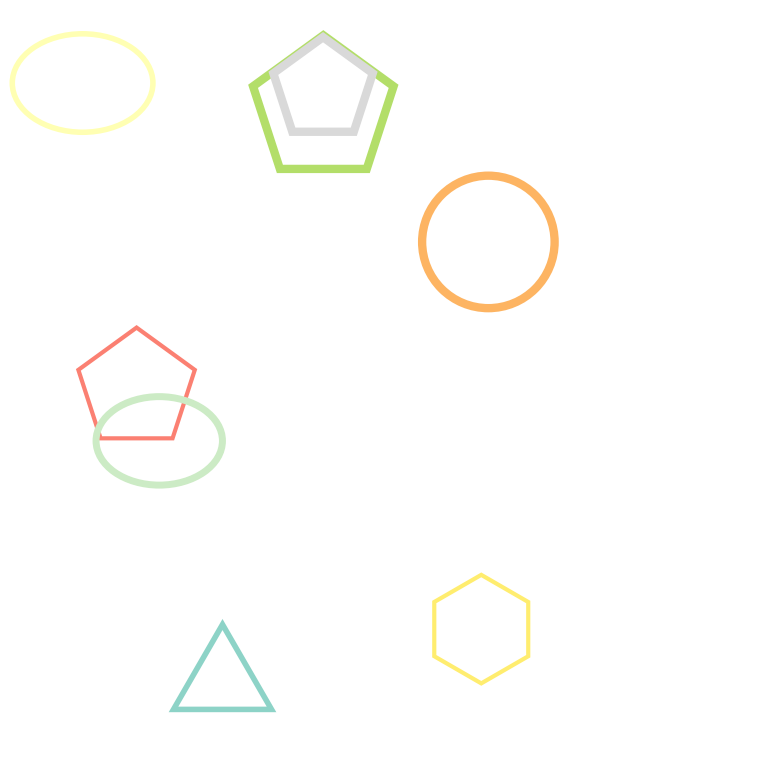[{"shape": "triangle", "thickness": 2, "radius": 0.37, "center": [0.289, 0.115]}, {"shape": "oval", "thickness": 2, "radius": 0.46, "center": [0.107, 0.892]}, {"shape": "pentagon", "thickness": 1.5, "radius": 0.4, "center": [0.177, 0.495]}, {"shape": "circle", "thickness": 3, "radius": 0.43, "center": [0.634, 0.686]}, {"shape": "pentagon", "thickness": 3, "radius": 0.48, "center": [0.42, 0.858]}, {"shape": "pentagon", "thickness": 3, "radius": 0.34, "center": [0.42, 0.884]}, {"shape": "oval", "thickness": 2.5, "radius": 0.41, "center": [0.207, 0.427]}, {"shape": "hexagon", "thickness": 1.5, "radius": 0.35, "center": [0.625, 0.183]}]